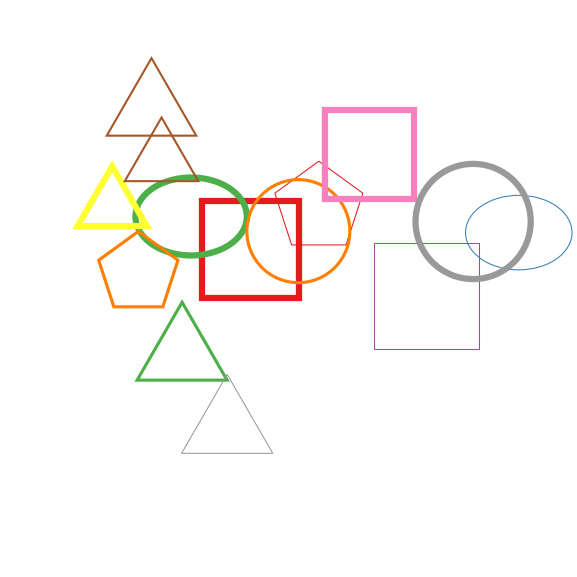[{"shape": "square", "thickness": 3, "radius": 0.42, "center": [0.433, 0.567]}, {"shape": "pentagon", "thickness": 0.5, "radius": 0.4, "center": [0.552, 0.64]}, {"shape": "oval", "thickness": 0.5, "radius": 0.46, "center": [0.898, 0.596]}, {"shape": "triangle", "thickness": 1.5, "radius": 0.45, "center": [0.315, 0.386]}, {"shape": "oval", "thickness": 3, "radius": 0.48, "center": [0.331, 0.624]}, {"shape": "square", "thickness": 0.5, "radius": 0.46, "center": [0.738, 0.487]}, {"shape": "pentagon", "thickness": 1.5, "radius": 0.36, "center": [0.24, 0.526]}, {"shape": "circle", "thickness": 1.5, "radius": 0.45, "center": [0.517, 0.599]}, {"shape": "triangle", "thickness": 3, "radius": 0.34, "center": [0.194, 0.642]}, {"shape": "triangle", "thickness": 1, "radius": 0.37, "center": [0.28, 0.722]}, {"shape": "triangle", "thickness": 1, "radius": 0.45, "center": [0.262, 0.809]}, {"shape": "square", "thickness": 3, "radius": 0.39, "center": [0.64, 0.732]}, {"shape": "circle", "thickness": 3, "radius": 0.5, "center": [0.819, 0.616]}, {"shape": "triangle", "thickness": 0.5, "radius": 0.46, "center": [0.393, 0.26]}]